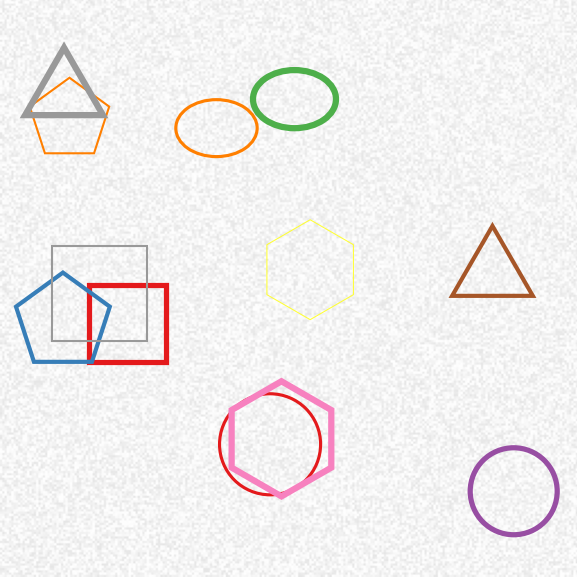[{"shape": "square", "thickness": 2.5, "radius": 0.33, "center": [0.22, 0.439]}, {"shape": "circle", "thickness": 1.5, "radius": 0.44, "center": [0.468, 0.23]}, {"shape": "pentagon", "thickness": 2, "radius": 0.43, "center": [0.109, 0.442]}, {"shape": "oval", "thickness": 3, "radius": 0.36, "center": [0.51, 0.827]}, {"shape": "circle", "thickness": 2.5, "radius": 0.38, "center": [0.89, 0.148]}, {"shape": "pentagon", "thickness": 1, "radius": 0.36, "center": [0.12, 0.792]}, {"shape": "oval", "thickness": 1.5, "radius": 0.35, "center": [0.375, 0.777]}, {"shape": "hexagon", "thickness": 0.5, "radius": 0.43, "center": [0.537, 0.532]}, {"shape": "triangle", "thickness": 2, "radius": 0.4, "center": [0.853, 0.527]}, {"shape": "hexagon", "thickness": 3, "radius": 0.5, "center": [0.487, 0.239]}, {"shape": "triangle", "thickness": 3, "radius": 0.39, "center": [0.111, 0.839]}, {"shape": "square", "thickness": 1, "radius": 0.41, "center": [0.173, 0.49]}]